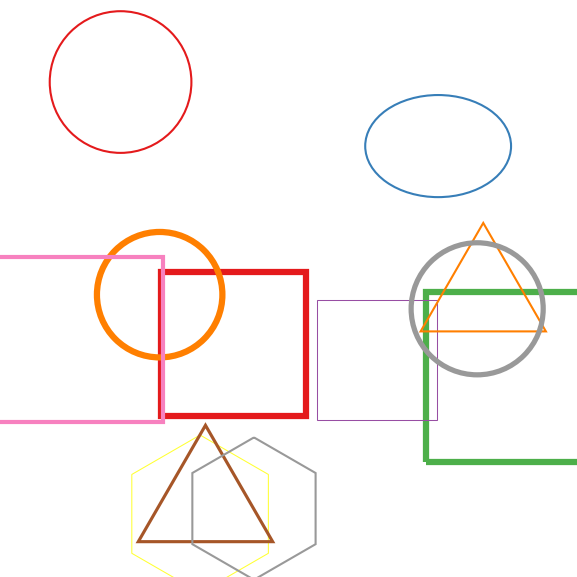[{"shape": "square", "thickness": 3, "radius": 0.62, "center": [0.404, 0.403]}, {"shape": "circle", "thickness": 1, "radius": 0.61, "center": [0.209, 0.857]}, {"shape": "oval", "thickness": 1, "radius": 0.63, "center": [0.759, 0.746]}, {"shape": "square", "thickness": 3, "radius": 0.74, "center": [0.886, 0.347]}, {"shape": "square", "thickness": 0.5, "radius": 0.52, "center": [0.653, 0.376]}, {"shape": "circle", "thickness": 3, "radius": 0.54, "center": [0.276, 0.489]}, {"shape": "triangle", "thickness": 1, "radius": 0.63, "center": [0.837, 0.488]}, {"shape": "hexagon", "thickness": 0.5, "radius": 0.68, "center": [0.346, 0.109]}, {"shape": "triangle", "thickness": 1.5, "radius": 0.67, "center": [0.356, 0.128]}, {"shape": "square", "thickness": 2, "radius": 0.71, "center": [0.139, 0.411]}, {"shape": "circle", "thickness": 2.5, "radius": 0.57, "center": [0.826, 0.464]}, {"shape": "hexagon", "thickness": 1, "radius": 0.62, "center": [0.44, 0.118]}]